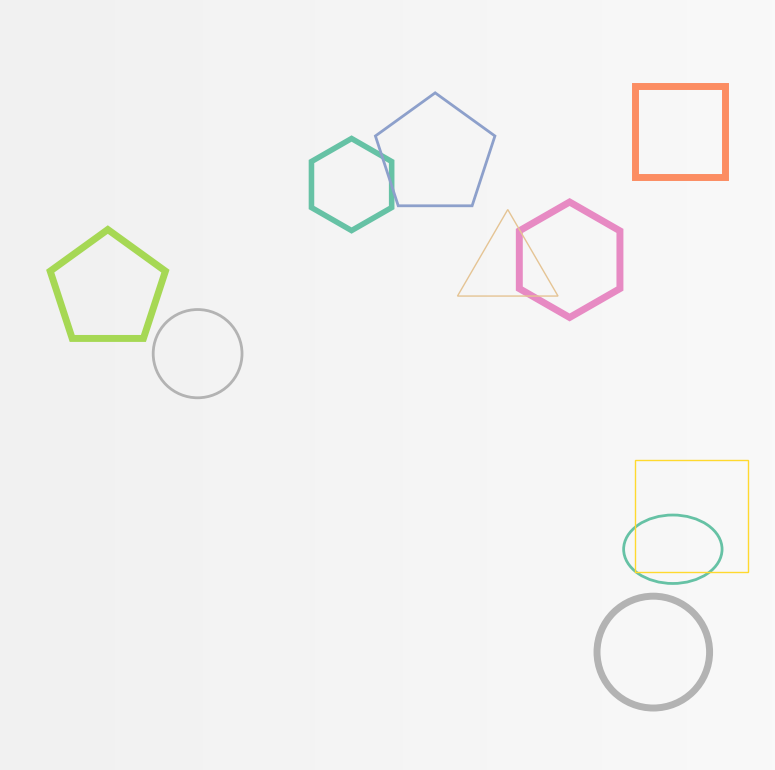[{"shape": "hexagon", "thickness": 2, "radius": 0.3, "center": [0.454, 0.76]}, {"shape": "oval", "thickness": 1, "radius": 0.32, "center": [0.868, 0.287]}, {"shape": "square", "thickness": 2.5, "radius": 0.29, "center": [0.877, 0.829]}, {"shape": "pentagon", "thickness": 1, "radius": 0.41, "center": [0.562, 0.798]}, {"shape": "hexagon", "thickness": 2.5, "radius": 0.37, "center": [0.735, 0.663]}, {"shape": "pentagon", "thickness": 2.5, "radius": 0.39, "center": [0.139, 0.624]}, {"shape": "square", "thickness": 0.5, "radius": 0.36, "center": [0.893, 0.33]}, {"shape": "triangle", "thickness": 0.5, "radius": 0.37, "center": [0.655, 0.653]}, {"shape": "circle", "thickness": 1, "radius": 0.29, "center": [0.255, 0.541]}, {"shape": "circle", "thickness": 2.5, "radius": 0.36, "center": [0.843, 0.153]}]